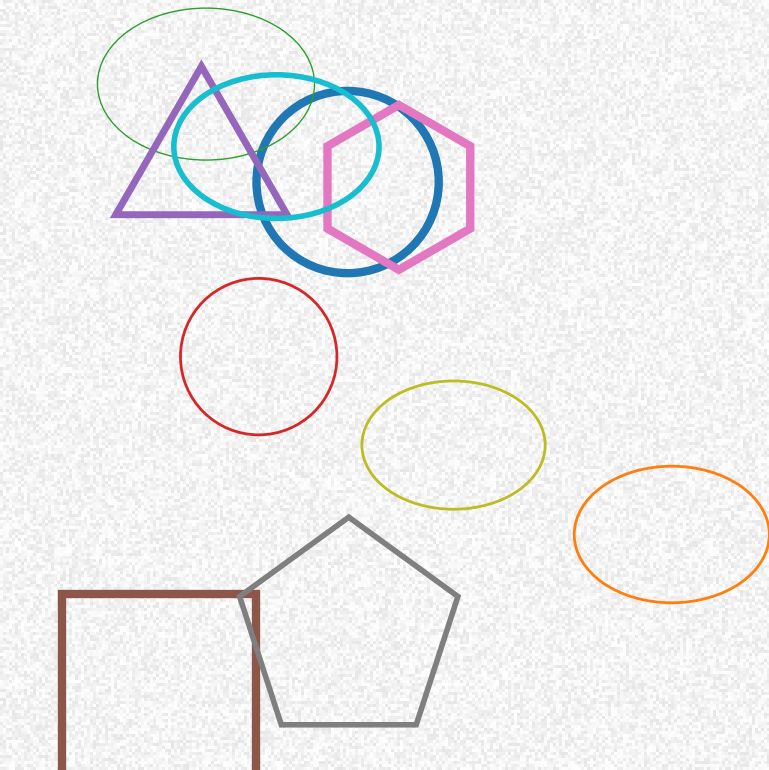[{"shape": "circle", "thickness": 3, "radius": 0.59, "center": [0.451, 0.764]}, {"shape": "oval", "thickness": 1, "radius": 0.63, "center": [0.872, 0.306]}, {"shape": "oval", "thickness": 0.5, "radius": 0.7, "center": [0.268, 0.891]}, {"shape": "circle", "thickness": 1, "radius": 0.51, "center": [0.336, 0.537]}, {"shape": "triangle", "thickness": 2.5, "radius": 0.64, "center": [0.262, 0.785]}, {"shape": "square", "thickness": 3, "radius": 0.63, "center": [0.206, 0.103]}, {"shape": "hexagon", "thickness": 3, "radius": 0.54, "center": [0.518, 0.757]}, {"shape": "pentagon", "thickness": 2, "radius": 0.75, "center": [0.453, 0.179]}, {"shape": "oval", "thickness": 1, "radius": 0.6, "center": [0.589, 0.422]}, {"shape": "oval", "thickness": 2, "radius": 0.67, "center": [0.359, 0.81]}]